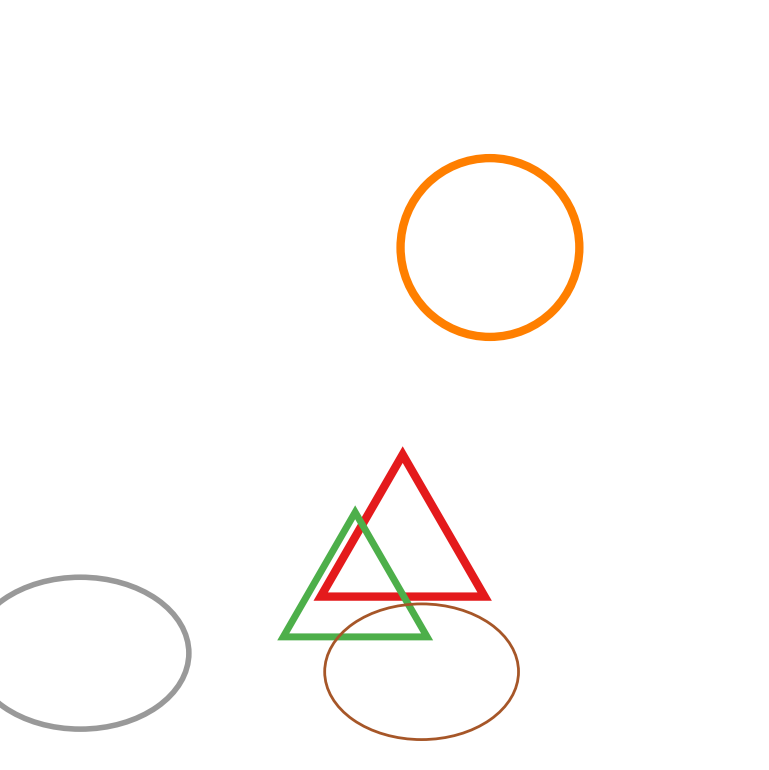[{"shape": "triangle", "thickness": 3, "radius": 0.61, "center": [0.523, 0.287]}, {"shape": "triangle", "thickness": 2.5, "radius": 0.54, "center": [0.461, 0.227]}, {"shape": "circle", "thickness": 3, "radius": 0.58, "center": [0.636, 0.679]}, {"shape": "oval", "thickness": 1, "radius": 0.63, "center": [0.548, 0.128]}, {"shape": "oval", "thickness": 2, "radius": 0.7, "center": [0.104, 0.152]}]